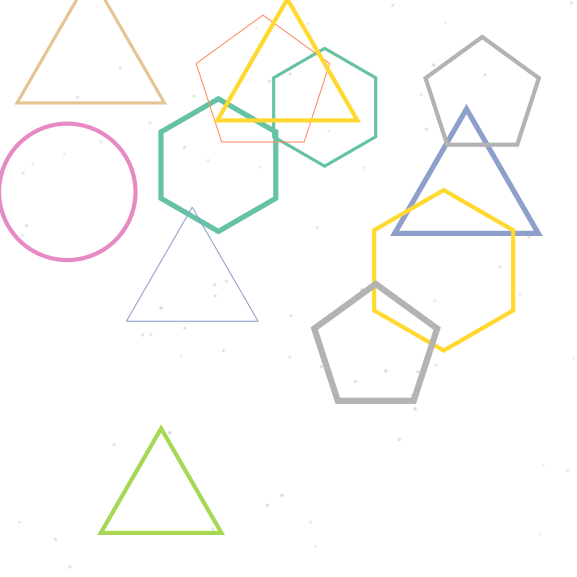[{"shape": "hexagon", "thickness": 1.5, "radius": 0.51, "center": [0.562, 0.813]}, {"shape": "hexagon", "thickness": 2.5, "radius": 0.57, "center": [0.378, 0.713]}, {"shape": "pentagon", "thickness": 0.5, "radius": 0.61, "center": [0.455, 0.851]}, {"shape": "triangle", "thickness": 0.5, "radius": 0.66, "center": [0.333, 0.509]}, {"shape": "triangle", "thickness": 2.5, "radius": 0.72, "center": [0.808, 0.667]}, {"shape": "circle", "thickness": 2, "radius": 0.59, "center": [0.116, 0.667]}, {"shape": "triangle", "thickness": 2, "radius": 0.6, "center": [0.279, 0.137]}, {"shape": "hexagon", "thickness": 2, "radius": 0.69, "center": [0.768, 0.531]}, {"shape": "triangle", "thickness": 2, "radius": 0.7, "center": [0.498, 0.861]}, {"shape": "triangle", "thickness": 1.5, "radius": 0.74, "center": [0.157, 0.895]}, {"shape": "pentagon", "thickness": 3, "radius": 0.56, "center": [0.651, 0.396]}, {"shape": "pentagon", "thickness": 2, "radius": 0.52, "center": [0.835, 0.832]}]